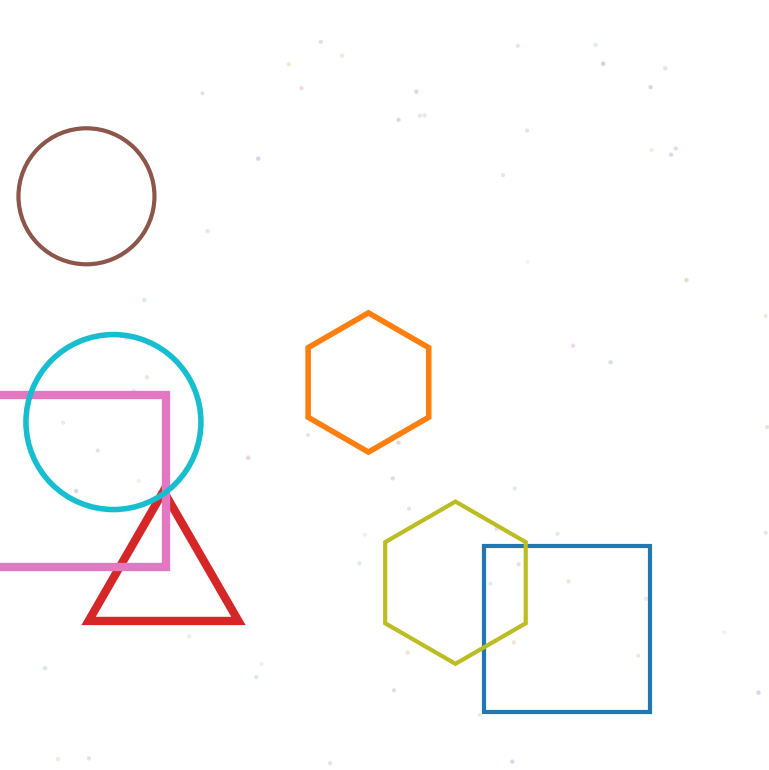[{"shape": "square", "thickness": 1.5, "radius": 0.54, "center": [0.736, 0.183]}, {"shape": "hexagon", "thickness": 2, "radius": 0.45, "center": [0.478, 0.503]}, {"shape": "triangle", "thickness": 3, "radius": 0.56, "center": [0.212, 0.25]}, {"shape": "circle", "thickness": 1.5, "radius": 0.44, "center": [0.112, 0.745]}, {"shape": "square", "thickness": 3, "radius": 0.56, "center": [0.103, 0.376]}, {"shape": "hexagon", "thickness": 1.5, "radius": 0.53, "center": [0.592, 0.243]}, {"shape": "circle", "thickness": 2, "radius": 0.57, "center": [0.147, 0.452]}]